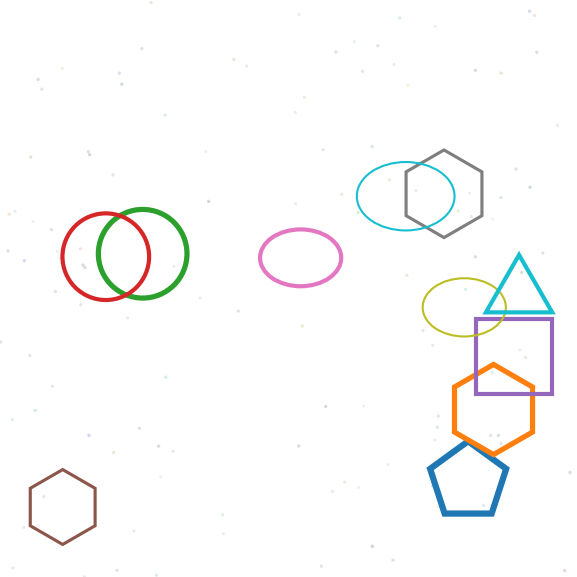[{"shape": "pentagon", "thickness": 3, "radius": 0.35, "center": [0.811, 0.166]}, {"shape": "hexagon", "thickness": 2.5, "radius": 0.39, "center": [0.855, 0.29]}, {"shape": "circle", "thickness": 2.5, "radius": 0.38, "center": [0.247, 0.56]}, {"shape": "circle", "thickness": 2, "radius": 0.38, "center": [0.183, 0.555]}, {"shape": "square", "thickness": 2, "radius": 0.33, "center": [0.89, 0.382]}, {"shape": "hexagon", "thickness": 1.5, "radius": 0.32, "center": [0.109, 0.121]}, {"shape": "oval", "thickness": 2, "radius": 0.35, "center": [0.521, 0.553]}, {"shape": "hexagon", "thickness": 1.5, "radius": 0.38, "center": [0.769, 0.664]}, {"shape": "oval", "thickness": 1, "radius": 0.36, "center": [0.804, 0.467]}, {"shape": "oval", "thickness": 1, "radius": 0.42, "center": [0.702, 0.659]}, {"shape": "triangle", "thickness": 2, "radius": 0.33, "center": [0.899, 0.491]}]